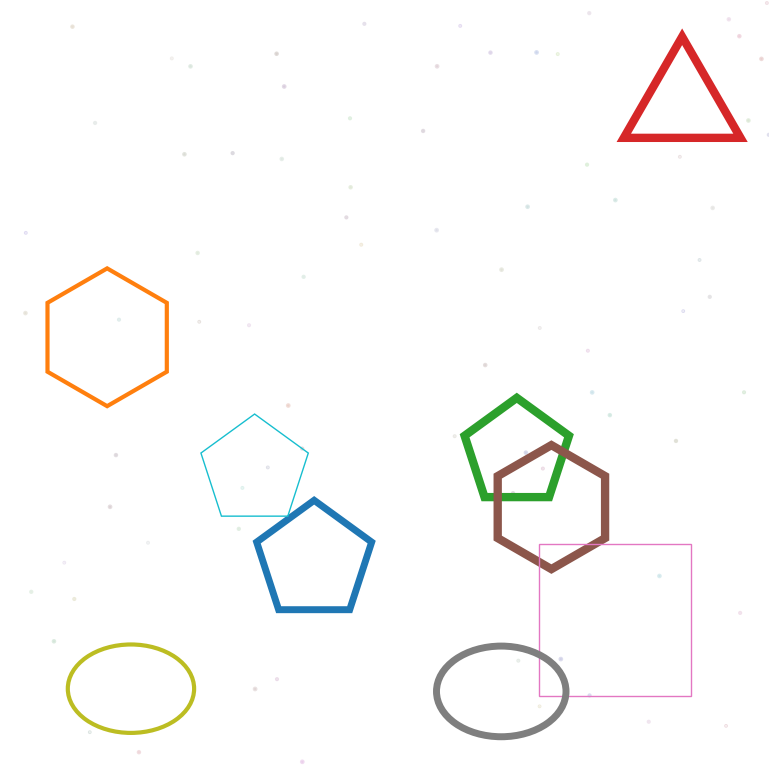[{"shape": "pentagon", "thickness": 2.5, "radius": 0.39, "center": [0.408, 0.272]}, {"shape": "hexagon", "thickness": 1.5, "radius": 0.45, "center": [0.139, 0.562]}, {"shape": "pentagon", "thickness": 3, "radius": 0.36, "center": [0.671, 0.412]}, {"shape": "triangle", "thickness": 3, "radius": 0.44, "center": [0.886, 0.865]}, {"shape": "hexagon", "thickness": 3, "radius": 0.4, "center": [0.716, 0.341]}, {"shape": "square", "thickness": 0.5, "radius": 0.49, "center": [0.799, 0.195]}, {"shape": "oval", "thickness": 2.5, "radius": 0.42, "center": [0.651, 0.102]}, {"shape": "oval", "thickness": 1.5, "radius": 0.41, "center": [0.17, 0.106]}, {"shape": "pentagon", "thickness": 0.5, "radius": 0.37, "center": [0.331, 0.389]}]